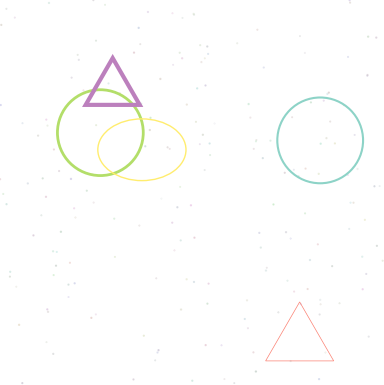[{"shape": "circle", "thickness": 1.5, "radius": 0.56, "center": [0.832, 0.635]}, {"shape": "triangle", "thickness": 0.5, "radius": 0.51, "center": [0.778, 0.114]}, {"shape": "circle", "thickness": 2, "radius": 0.56, "center": [0.261, 0.655]}, {"shape": "triangle", "thickness": 3, "radius": 0.41, "center": [0.293, 0.768]}, {"shape": "oval", "thickness": 1, "radius": 0.57, "center": [0.369, 0.611]}]